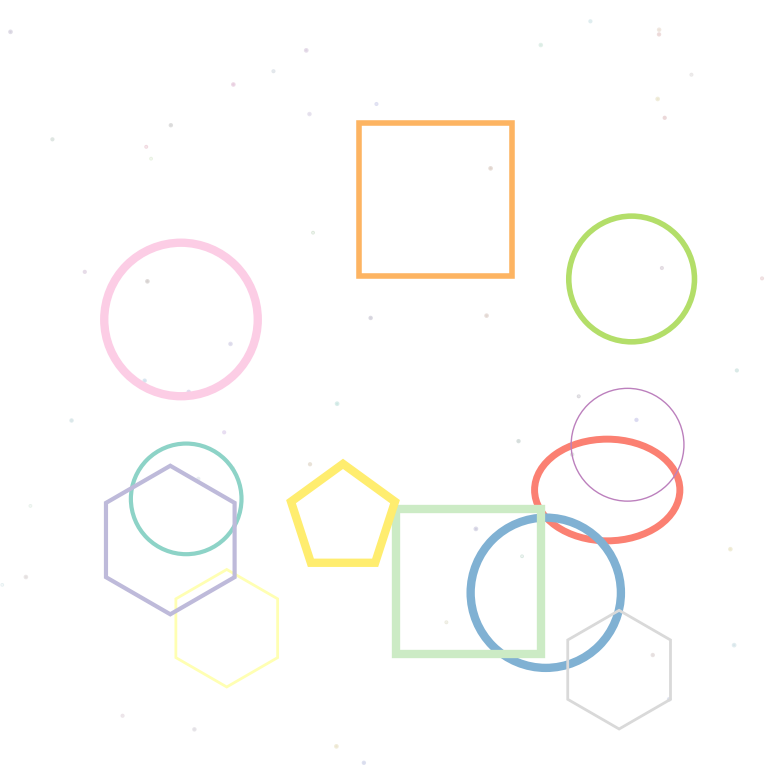[{"shape": "circle", "thickness": 1.5, "radius": 0.36, "center": [0.242, 0.352]}, {"shape": "hexagon", "thickness": 1, "radius": 0.38, "center": [0.294, 0.184]}, {"shape": "hexagon", "thickness": 1.5, "radius": 0.48, "center": [0.221, 0.299]}, {"shape": "oval", "thickness": 2.5, "radius": 0.47, "center": [0.789, 0.364]}, {"shape": "circle", "thickness": 3, "radius": 0.49, "center": [0.709, 0.23]}, {"shape": "square", "thickness": 2, "radius": 0.5, "center": [0.565, 0.74]}, {"shape": "circle", "thickness": 2, "radius": 0.41, "center": [0.82, 0.638]}, {"shape": "circle", "thickness": 3, "radius": 0.5, "center": [0.235, 0.585]}, {"shape": "hexagon", "thickness": 1, "radius": 0.39, "center": [0.804, 0.13]}, {"shape": "circle", "thickness": 0.5, "radius": 0.37, "center": [0.815, 0.422]}, {"shape": "square", "thickness": 3, "radius": 0.47, "center": [0.608, 0.245]}, {"shape": "pentagon", "thickness": 3, "radius": 0.36, "center": [0.445, 0.327]}]